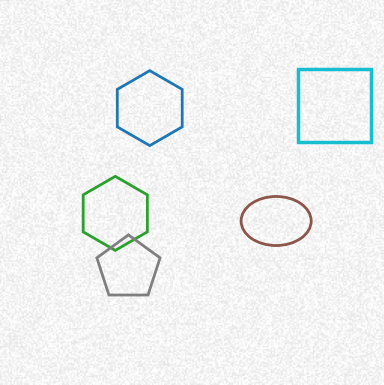[{"shape": "hexagon", "thickness": 2, "radius": 0.49, "center": [0.389, 0.719]}, {"shape": "hexagon", "thickness": 2, "radius": 0.48, "center": [0.299, 0.446]}, {"shape": "oval", "thickness": 2, "radius": 0.46, "center": [0.717, 0.426]}, {"shape": "pentagon", "thickness": 2, "radius": 0.43, "center": [0.334, 0.304]}, {"shape": "square", "thickness": 2.5, "radius": 0.47, "center": [0.868, 0.725]}]